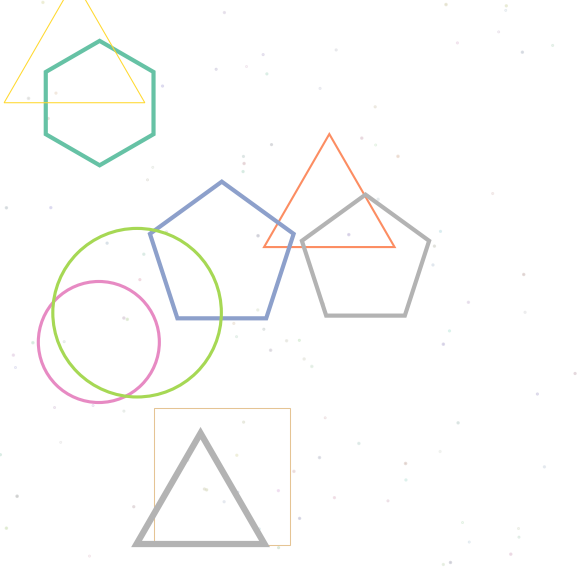[{"shape": "hexagon", "thickness": 2, "radius": 0.54, "center": [0.173, 0.821]}, {"shape": "triangle", "thickness": 1, "radius": 0.65, "center": [0.57, 0.637]}, {"shape": "pentagon", "thickness": 2, "radius": 0.65, "center": [0.384, 0.554]}, {"shape": "circle", "thickness": 1.5, "radius": 0.52, "center": [0.171, 0.407]}, {"shape": "circle", "thickness": 1.5, "radius": 0.73, "center": [0.237, 0.458]}, {"shape": "triangle", "thickness": 0.5, "radius": 0.7, "center": [0.129, 0.892]}, {"shape": "square", "thickness": 0.5, "radius": 0.59, "center": [0.384, 0.174]}, {"shape": "triangle", "thickness": 3, "radius": 0.64, "center": [0.347, 0.121]}, {"shape": "pentagon", "thickness": 2, "radius": 0.58, "center": [0.633, 0.546]}]